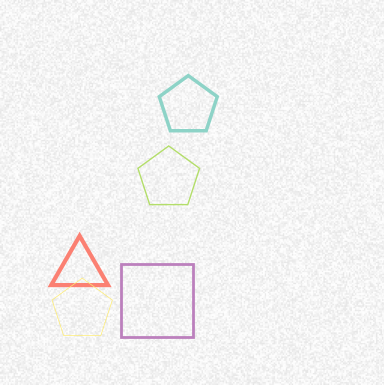[{"shape": "pentagon", "thickness": 2.5, "radius": 0.4, "center": [0.489, 0.724]}, {"shape": "triangle", "thickness": 3, "radius": 0.43, "center": [0.207, 0.302]}, {"shape": "pentagon", "thickness": 1, "radius": 0.42, "center": [0.438, 0.537]}, {"shape": "square", "thickness": 2, "radius": 0.47, "center": [0.408, 0.22]}, {"shape": "pentagon", "thickness": 0.5, "radius": 0.41, "center": [0.214, 0.195]}]